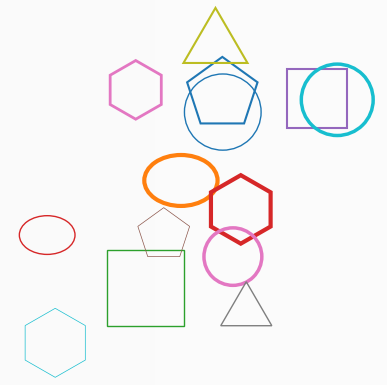[{"shape": "circle", "thickness": 1, "radius": 0.49, "center": [0.575, 0.709]}, {"shape": "pentagon", "thickness": 1.5, "radius": 0.48, "center": [0.574, 0.757]}, {"shape": "oval", "thickness": 3, "radius": 0.47, "center": [0.467, 0.531]}, {"shape": "square", "thickness": 1, "radius": 0.5, "center": [0.376, 0.252]}, {"shape": "hexagon", "thickness": 3, "radius": 0.44, "center": [0.621, 0.456]}, {"shape": "oval", "thickness": 1, "radius": 0.36, "center": [0.122, 0.389]}, {"shape": "square", "thickness": 1.5, "radius": 0.39, "center": [0.819, 0.744]}, {"shape": "pentagon", "thickness": 0.5, "radius": 0.35, "center": [0.423, 0.39]}, {"shape": "circle", "thickness": 2.5, "radius": 0.37, "center": [0.601, 0.333]}, {"shape": "hexagon", "thickness": 2, "radius": 0.38, "center": [0.35, 0.767]}, {"shape": "triangle", "thickness": 1, "radius": 0.38, "center": [0.636, 0.192]}, {"shape": "triangle", "thickness": 1.5, "radius": 0.48, "center": [0.556, 0.884]}, {"shape": "hexagon", "thickness": 0.5, "radius": 0.45, "center": [0.143, 0.11]}, {"shape": "circle", "thickness": 2.5, "radius": 0.46, "center": [0.87, 0.741]}]